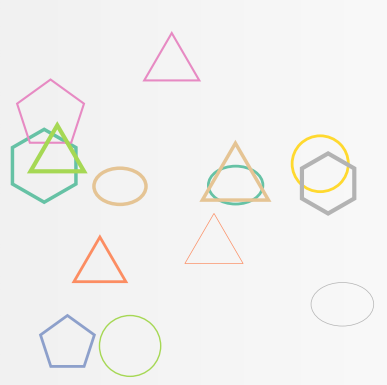[{"shape": "hexagon", "thickness": 2.5, "radius": 0.47, "center": [0.114, 0.569]}, {"shape": "oval", "thickness": 2, "radius": 0.35, "center": [0.608, 0.519]}, {"shape": "triangle", "thickness": 2, "radius": 0.39, "center": [0.258, 0.307]}, {"shape": "triangle", "thickness": 0.5, "radius": 0.43, "center": [0.552, 0.359]}, {"shape": "pentagon", "thickness": 2, "radius": 0.37, "center": [0.174, 0.107]}, {"shape": "triangle", "thickness": 1.5, "radius": 0.41, "center": [0.443, 0.832]}, {"shape": "pentagon", "thickness": 1.5, "radius": 0.45, "center": [0.13, 0.703]}, {"shape": "circle", "thickness": 1, "radius": 0.39, "center": [0.336, 0.101]}, {"shape": "triangle", "thickness": 3, "radius": 0.4, "center": [0.148, 0.595]}, {"shape": "circle", "thickness": 2, "radius": 0.36, "center": [0.826, 0.575]}, {"shape": "triangle", "thickness": 2.5, "radius": 0.49, "center": [0.608, 0.53]}, {"shape": "oval", "thickness": 2.5, "radius": 0.34, "center": [0.31, 0.516]}, {"shape": "oval", "thickness": 0.5, "radius": 0.4, "center": [0.884, 0.21]}, {"shape": "hexagon", "thickness": 3, "radius": 0.39, "center": [0.847, 0.523]}]